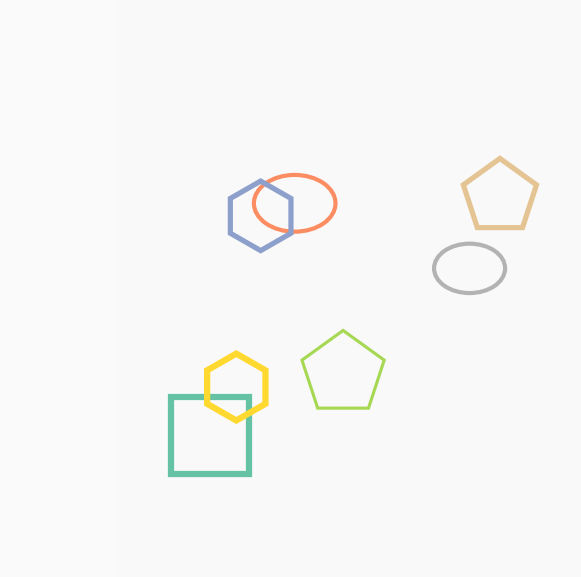[{"shape": "square", "thickness": 3, "radius": 0.33, "center": [0.361, 0.244]}, {"shape": "oval", "thickness": 2, "radius": 0.35, "center": [0.507, 0.647]}, {"shape": "hexagon", "thickness": 2.5, "radius": 0.3, "center": [0.448, 0.625]}, {"shape": "pentagon", "thickness": 1.5, "radius": 0.37, "center": [0.59, 0.353]}, {"shape": "hexagon", "thickness": 3, "radius": 0.29, "center": [0.407, 0.329]}, {"shape": "pentagon", "thickness": 2.5, "radius": 0.33, "center": [0.86, 0.659]}, {"shape": "oval", "thickness": 2, "radius": 0.31, "center": [0.808, 0.534]}]